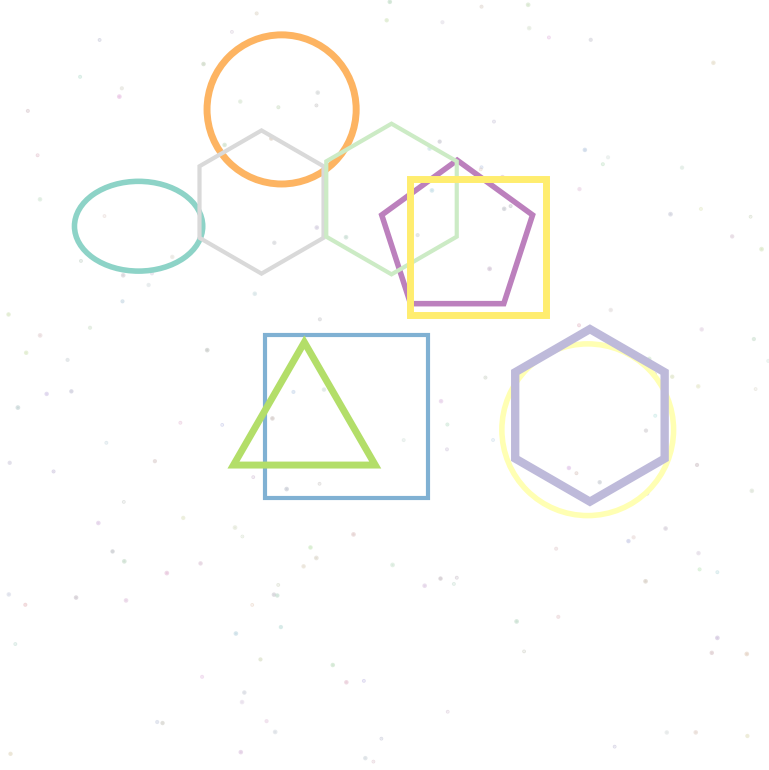[{"shape": "oval", "thickness": 2, "radius": 0.42, "center": [0.18, 0.706]}, {"shape": "circle", "thickness": 2, "radius": 0.56, "center": [0.763, 0.442]}, {"shape": "hexagon", "thickness": 3, "radius": 0.56, "center": [0.766, 0.461]}, {"shape": "square", "thickness": 1.5, "radius": 0.53, "center": [0.45, 0.459]}, {"shape": "circle", "thickness": 2.5, "radius": 0.48, "center": [0.366, 0.858]}, {"shape": "triangle", "thickness": 2.5, "radius": 0.53, "center": [0.395, 0.449]}, {"shape": "hexagon", "thickness": 1.5, "radius": 0.46, "center": [0.34, 0.738]}, {"shape": "pentagon", "thickness": 2, "radius": 0.51, "center": [0.594, 0.689]}, {"shape": "hexagon", "thickness": 1.5, "radius": 0.49, "center": [0.508, 0.742]}, {"shape": "square", "thickness": 2.5, "radius": 0.44, "center": [0.621, 0.679]}]